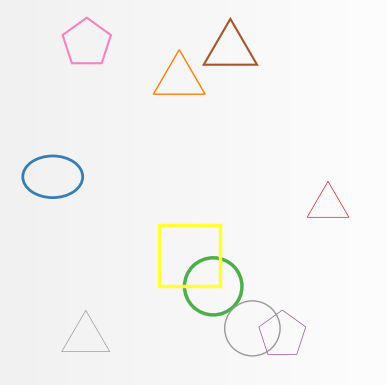[{"shape": "triangle", "thickness": 0.5, "radius": 0.31, "center": [0.847, 0.467]}, {"shape": "oval", "thickness": 2, "radius": 0.39, "center": [0.136, 0.541]}, {"shape": "circle", "thickness": 2.5, "radius": 0.37, "center": [0.55, 0.256]}, {"shape": "pentagon", "thickness": 0.5, "radius": 0.32, "center": [0.729, 0.131]}, {"shape": "triangle", "thickness": 1, "radius": 0.39, "center": [0.463, 0.794]}, {"shape": "square", "thickness": 2.5, "radius": 0.4, "center": [0.489, 0.335]}, {"shape": "triangle", "thickness": 1.5, "radius": 0.4, "center": [0.595, 0.872]}, {"shape": "pentagon", "thickness": 1.5, "radius": 0.33, "center": [0.224, 0.889]}, {"shape": "circle", "thickness": 1, "radius": 0.36, "center": [0.651, 0.147]}, {"shape": "triangle", "thickness": 0.5, "radius": 0.36, "center": [0.221, 0.122]}]